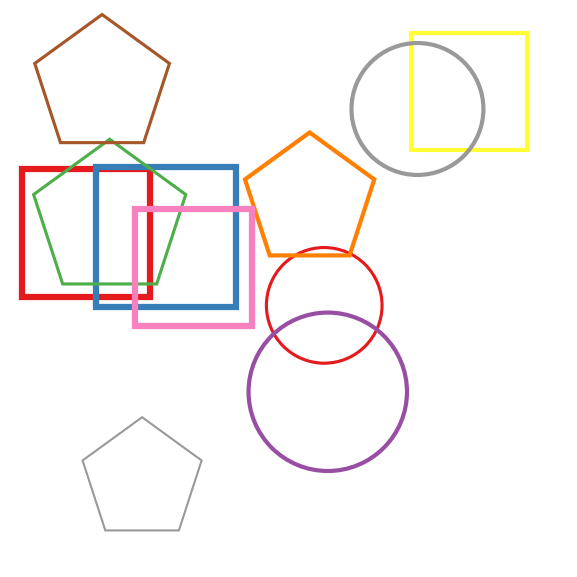[{"shape": "square", "thickness": 3, "radius": 0.56, "center": [0.149, 0.596]}, {"shape": "circle", "thickness": 1.5, "radius": 0.5, "center": [0.561, 0.47]}, {"shape": "square", "thickness": 3, "radius": 0.61, "center": [0.287, 0.589]}, {"shape": "pentagon", "thickness": 1.5, "radius": 0.69, "center": [0.19, 0.619]}, {"shape": "circle", "thickness": 2, "radius": 0.69, "center": [0.568, 0.321]}, {"shape": "pentagon", "thickness": 2, "radius": 0.59, "center": [0.536, 0.652]}, {"shape": "square", "thickness": 2, "radius": 0.5, "center": [0.813, 0.841]}, {"shape": "pentagon", "thickness": 1.5, "radius": 0.61, "center": [0.177, 0.851]}, {"shape": "square", "thickness": 3, "radius": 0.51, "center": [0.336, 0.537]}, {"shape": "circle", "thickness": 2, "radius": 0.57, "center": [0.723, 0.81]}, {"shape": "pentagon", "thickness": 1, "radius": 0.54, "center": [0.246, 0.168]}]